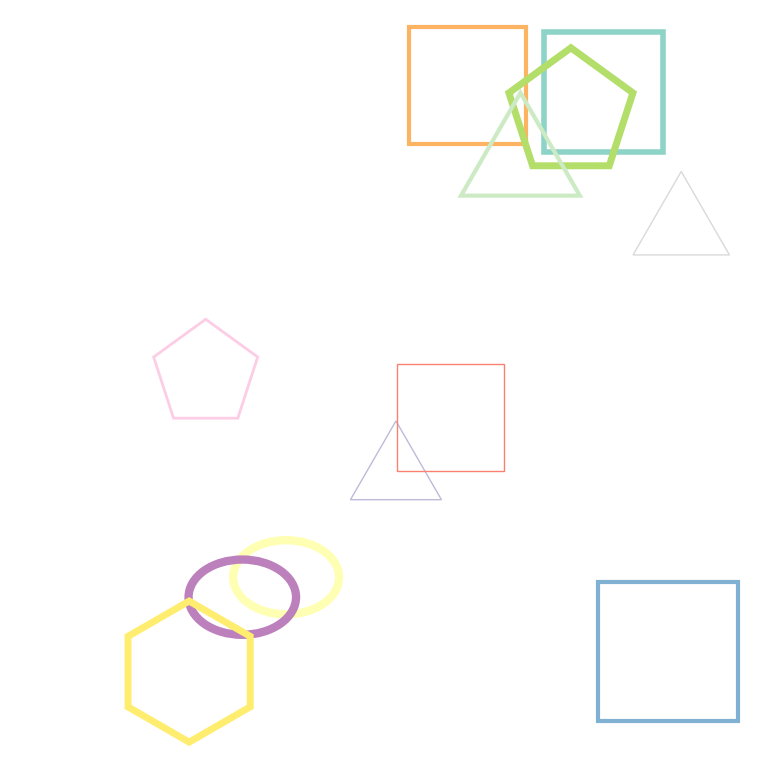[{"shape": "square", "thickness": 2, "radius": 0.39, "center": [0.784, 0.88]}, {"shape": "oval", "thickness": 3, "radius": 0.34, "center": [0.372, 0.25]}, {"shape": "triangle", "thickness": 0.5, "radius": 0.34, "center": [0.514, 0.385]}, {"shape": "square", "thickness": 0.5, "radius": 0.35, "center": [0.585, 0.458]}, {"shape": "square", "thickness": 1.5, "radius": 0.45, "center": [0.867, 0.154]}, {"shape": "square", "thickness": 1.5, "radius": 0.38, "center": [0.607, 0.889]}, {"shape": "pentagon", "thickness": 2.5, "radius": 0.42, "center": [0.741, 0.853]}, {"shape": "pentagon", "thickness": 1, "radius": 0.36, "center": [0.267, 0.514]}, {"shape": "triangle", "thickness": 0.5, "radius": 0.36, "center": [0.885, 0.705]}, {"shape": "oval", "thickness": 3, "radius": 0.35, "center": [0.315, 0.224]}, {"shape": "triangle", "thickness": 1.5, "radius": 0.45, "center": [0.676, 0.79]}, {"shape": "hexagon", "thickness": 2.5, "radius": 0.46, "center": [0.246, 0.128]}]